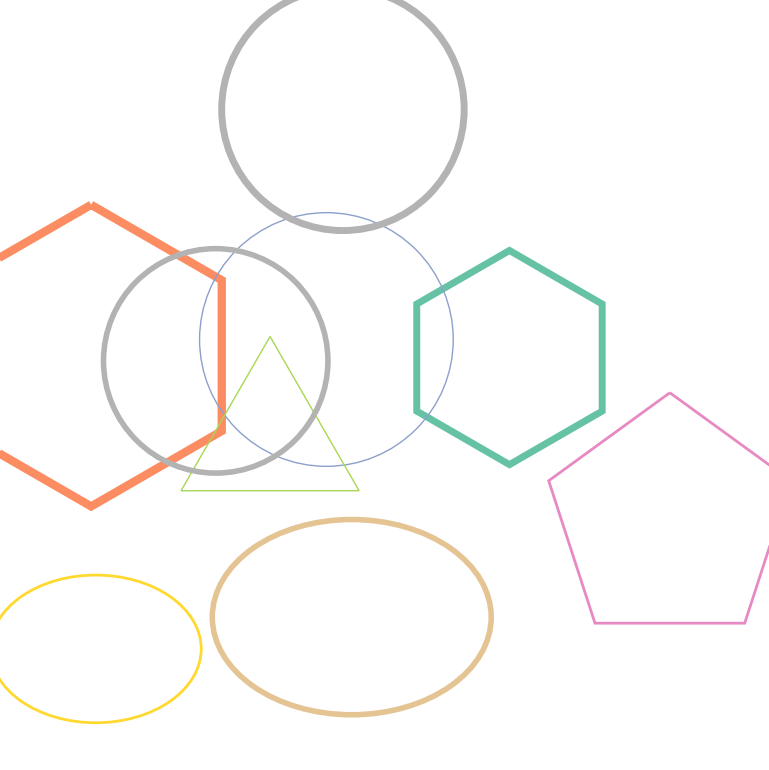[{"shape": "hexagon", "thickness": 2.5, "radius": 0.7, "center": [0.662, 0.536]}, {"shape": "hexagon", "thickness": 3, "radius": 0.98, "center": [0.118, 0.538]}, {"shape": "circle", "thickness": 0.5, "radius": 0.82, "center": [0.424, 0.559]}, {"shape": "pentagon", "thickness": 1, "radius": 0.83, "center": [0.87, 0.325]}, {"shape": "triangle", "thickness": 0.5, "radius": 0.67, "center": [0.351, 0.429]}, {"shape": "oval", "thickness": 1, "radius": 0.69, "center": [0.124, 0.157]}, {"shape": "oval", "thickness": 2, "radius": 0.91, "center": [0.457, 0.199]}, {"shape": "circle", "thickness": 2.5, "radius": 0.79, "center": [0.445, 0.858]}, {"shape": "circle", "thickness": 2, "radius": 0.73, "center": [0.28, 0.531]}]